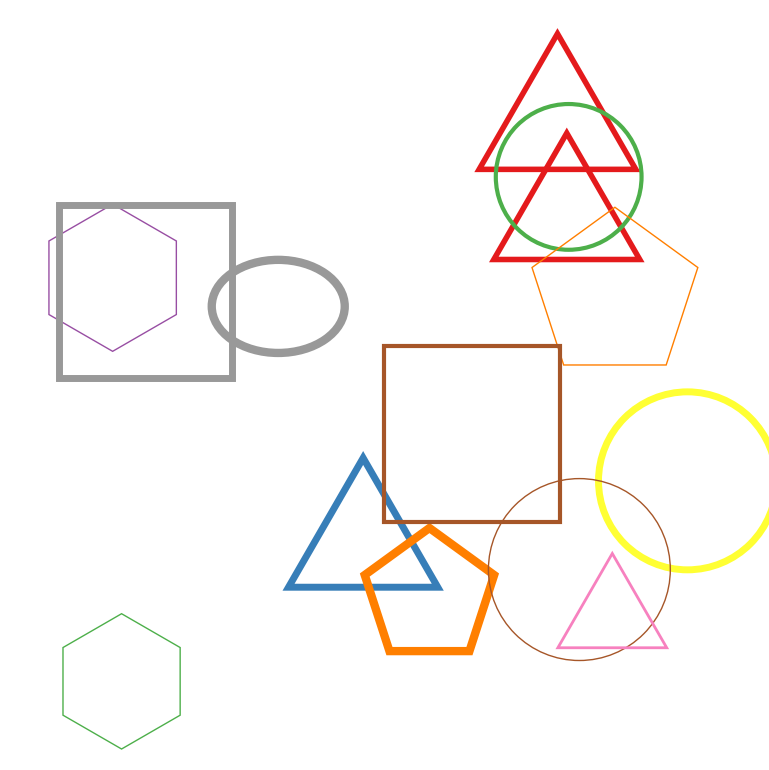[{"shape": "triangle", "thickness": 2, "radius": 0.59, "center": [0.724, 0.839]}, {"shape": "triangle", "thickness": 2, "radius": 0.55, "center": [0.736, 0.718]}, {"shape": "triangle", "thickness": 2.5, "radius": 0.56, "center": [0.472, 0.293]}, {"shape": "circle", "thickness": 1.5, "radius": 0.47, "center": [0.739, 0.77]}, {"shape": "hexagon", "thickness": 0.5, "radius": 0.44, "center": [0.158, 0.115]}, {"shape": "hexagon", "thickness": 0.5, "radius": 0.48, "center": [0.146, 0.639]}, {"shape": "pentagon", "thickness": 3, "radius": 0.44, "center": [0.558, 0.226]}, {"shape": "pentagon", "thickness": 0.5, "radius": 0.57, "center": [0.799, 0.618]}, {"shape": "circle", "thickness": 2.5, "radius": 0.58, "center": [0.893, 0.376]}, {"shape": "circle", "thickness": 0.5, "radius": 0.59, "center": [0.752, 0.26]}, {"shape": "square", "thickness": 1.5, "radius": 0.57, "center": [0.613, 0.436]}, {"shape": "triangle", "thickness": 1, "radius": 0.41, "center": [0.795, 0.2]}, {"shape": "square", "thickness": 2.5, "radius": 0.56, "center": [0.189, 0.621]}, {"shape": "oval", "thickness": 3, "radius": 0.43, "center": [0.361, 0.602]}]